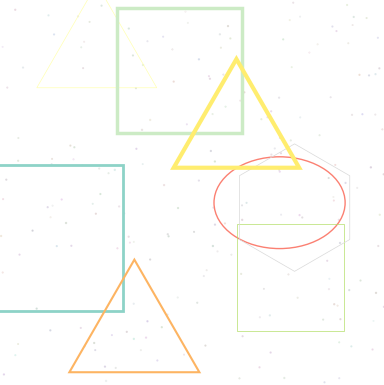[{"shape": "square", "thickness": 2, "radius": 0.95, "center": [0.129, 0.381]}, {"shape": "triangle", "thickness": 0.5, "radius": 0.9, "center": [0.251, 0.862]}, {"shape": "oval", "thickness": 1, "radius": 0.85, "center": [0.726, 0.474]}, {"shape": "triangle", "thickness": 1.5, "radius": 0.97, "center": [0.349, 0.131]}, {"shape": "square", "thickness": 0.5, "radius": 0.7, "center": [0.754, 0.279]}, {"shape": "hexagon", "thickness": 0.5, "radius": 0.83, "center": [0.765, 0.461]}, {"shape": "square", "thickness": 2.5, "radius": 0.82, "center": [0.466, 0.817]}, {"shape": "triangle", "thickness": 3, "radius": 0.94, "center": [0.614, 0.658]}]